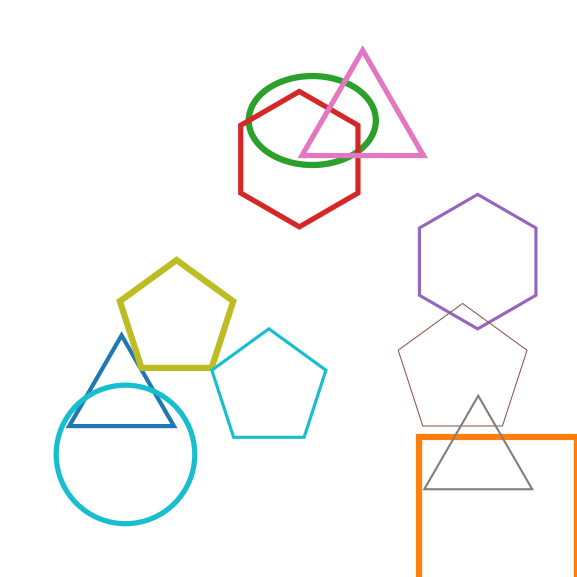[{"shape": "triangle", "thickness": 2, "radius": 0.52, "center": [0.211, 0.314]}, {"shape": "square", "thickness": 3, "radius": 0.68, "center": [0.862, 0.106]}, {"shape": "oval", "thickness": 3, "radius": 0.55, "center": [0.541, 0.79]}, {"shape": "hexagon", "thickness": 2.5, "radius": 0.59, "center": [0.518, 0.724]}, {"shape": "hexagon", "thickness": 1.5, "radius": 0.58, "center": [0.827, 0.546]}, {"shape": "pentagon", "thickness": 0.5, "radius": 0.59, "center": [0.801, 0.356]}, {"shape": "triangle", "thickness": 2.5, "radius": 0.61, "center": [0.628, 0.791]}, {"shape": "triangle", "thickness": 1, "radius": 0.54, "center": [0.828, 0.206]}, {"shape": "pentagon", "thickness": 3, "radius": 0.52, "center": [0.306, 0.446]}, {"shape": "circle", "thickness": 2.5, "radius": 0.6, "center": [0.217, 0.212]}, {"shape": "pentagon", "thickness": 1.5, "radius": 0.52, "center": [0.466, 0.326]}]